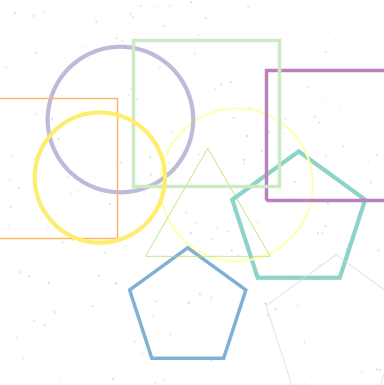[{"shape": "pentagon", "thickness": 3, "radius": 0.91, "center": [0.776, 0.425]}, {"shape": "circle", "thickness": 1.5, "radius": 0.99, "center": [0.614, 0.52]}, {"shape": "circle", "thickness": 3, "radius": 0.94, "center": [0.313, 0.69]}, {"shape": "pentagon", "thickness": 2.5, "radius": 0.79, "center": [0.488, 0.198]}, {"shape": "square", "thickness": 1, "radius": 0.91, "center": [0.122, 0.564]}, {"shape": "triangle", "thickness": 0.5, "radius": 0.93, "center": [0.54, 0.428]}, {"shape": "pentagon", "thickness": 0.5, "radius": 0.96, "center": [0.873, 0.147]}, {"shape": "square", "thickness": 2.5, "radius": 0.84, "center": [0.861, 0.65]}, {"shape": "square", "thickness": 2.5, "radius": 0.94, "center": [0.536, 0.706]}, {"shape": "circle", "thickness": 3, "radius": 0.85, "center": [0.259, 0.539]}]